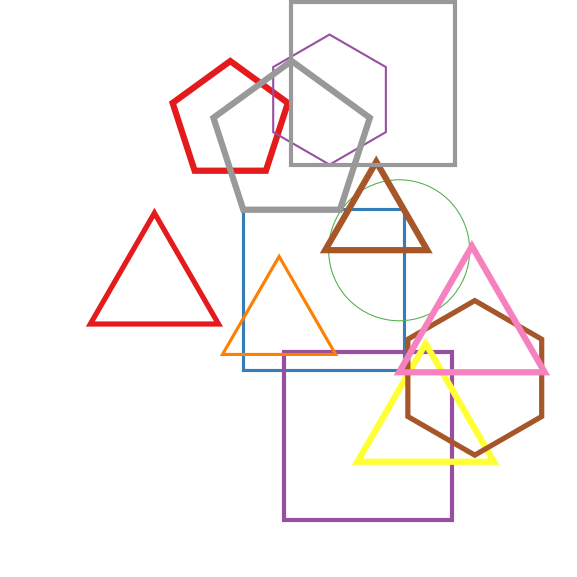[{"shape": "pentagon", "thickness": 3, "radius": 0.52, "center": [0.399, 0.788]}, {"shape": "triangle", "thickness": 2.5, "radius": 0.64, "center": [0.267, 0.502]}, {"shape": "square", "thickness": 1.5, "radius": 0.69, "center": [0.56, 0.498]}, {"shape": "circle", "thickness": 0.5, "radius": 0.61, "center": [0.691, 0.566]}, {"shape": "hexagon", "thickness": 1, "radius": 0.56, "center": [0.571, 0.827]}, {"shape": "square", "thickness": 2, "radius": 0.73, "center": [0.637, 0.244]}, {"shape": "triangle", "thickness": 1.5, "radius": 0.57, "center": [0.483, 0.442]}, {"shape": "triangle", "thickness": 3, "radius": 0.68, "center": [0.737, 0.268]}, {"shape": "triangle", "thickness": 3, "radius": 0.51, "center": [0.652, 0.617]}, {"shape": "hexagon", "thickness": 2.5, "radius": 0.67, "center": [0.822, 0.345]}, {"shape": "triangle", "thickness": 3, "radius": 0.73, "center": [0.817, 0.427]}, {"shape": "square", "thickness": 2, "radius": 0.71, "center": [0.646, 0.855]}, {"shape": "pentagon", "thickness": 3, "radius": 0.71, "center": [0.505, 0.751]}]